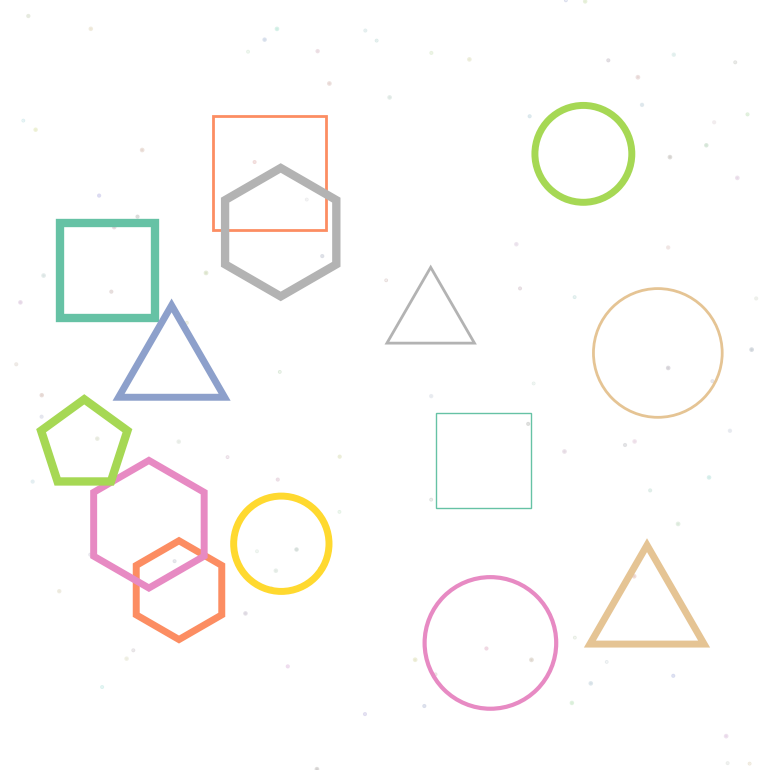[{"shape": "square", "thickness": 3, "radius": 0.31, "center": [0.14, 0.649]}, {"shape": "square", "thickness": 0.5, "radius": 0.31, "center": [0.628, 0.402]}, {"shape": "hexagon", "thickness": 2.5, "radius": 0.32, "center": [0.232, 0.234]}, {"shape": "square", "thickness": 1, "radius": 0.37, "center": [0.35, 0.775]}, {"shape": "triangle", "thickness": 2.5, "radius": 0.4, "center": [0.223, 0.524]}, {"shape": "hexagon", "thickness": 2.5, "radius": 0.41, "center": [0.193, 0.319]}, {"shape": "circle", "thickness": 1.5, "radius": 0.43, "center": [0.637, 0.165]}, {"shape": "pentagon", "thickness": 3, "radius": 0.29, "center": [0.109, 0.422]}, {"shape": "circle", "thickness": 2.5, "radius": 0.31, "center": [0.758, 0.8]}, {"shape": "circle", "thickness": 2.5, "radius": 0.31, "center": [0.365, 0.294]}, {"shape": "circle", "thickness": 1, "radius": 0.42, "center": [0.854, 0.542]}, {"shape": "triangle", "thickness": 2.5, "radius": 0.43, "center": [0.84, 0.206]}, {"shape": "triangle", "thickness": 1, "radius": 0.33, "center": [0.559, 0.587]}, {"shape": "hexagon", "thickness": 3, "radius": 0.42, "center": [0.365, 0.698]}]